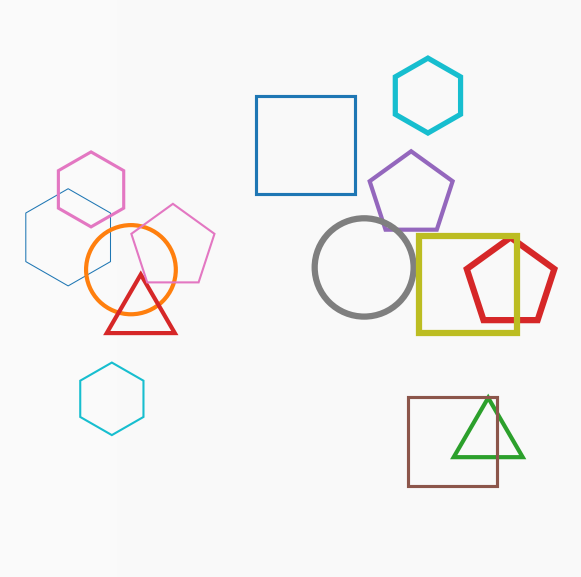[{"shape": "square", "thickness": 1.5, "radius": 0.42, "center": [0.526, 0.748]}, {"shape": "hexagon", "thickness": 0.5, "radius": 0.42, "center": [0.117, 0.588]}, {"shape": "circle", "thickness": 2, "radius": 0.39, "center": [0.225, 0.532]}, {"shape": "triangle", "thickness": 2, "radius": 0.34, "center": [0.84, 0.242]}, {"shape": "pentagon", "thickness": 3, "radius": 0.4, "center": [0.878, 0.509]}, {"shape": "triangle", "thickness": 2, "radius": 0.34, "center": [0.242, 0.456]}, {"shape": "pentagon", "thickness": 2, "radius": 0.38, "center": [0.707, 0.662]}, {"shape": "square", "thickness": 1.5, "radius": 0.39, "center": [0.778, 0.235]}, {"shape": "hexagon", "thickness": 1.5, "radius": 0.32, "center": [0.157, 0.671]}, {"shape": "pentagon", "thickness": 1, "radius": 0.38, "center": [0.297, 0.571]}, {"shape": "circle", "thickness": 3, "radius": 0.43, "center": [0.627, 0.536]}, {"shape": "square", "thickness": 3, "radius": 0.42, "center": [0.805, 0.507]}, {"shape": "hexagon", "thickness": 2.5, "radius": 0.32, "center": [0.736, 0.834]}, {"shape": "hexagon", "thickness": 1, "radius": 0.31, "center": [0.192, 0.309]}]